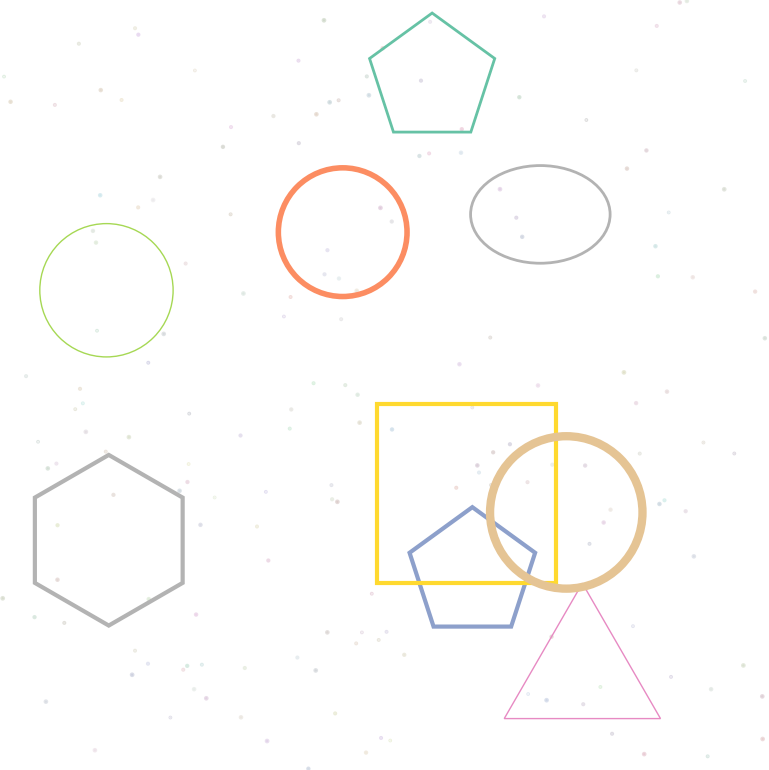[{"shape": "pentagon", "thickness": 1, "radius": 0.43, "center": [0.561, 0.898]}, {"shape": "circle", "thickness": 2, "radius": 0.42, "center": [0.445, 0.698]}, {"shape": "pentagon", "thickness": 1.5, "radius": 0.43, "center": [0.613, 0.256]}, {"shape": "triangle", "thickness": 0.5, "radius": 0.59, "center": [0.756, 0.125]}, {"shape": "circle", "thickness": 0.5, "radius": 0.43, "center": [0.138, 0.623]}, {"shape": "square", "thickness": 1.5, "radius": 0.58, "center": [0.606, 0.359]}, {"shape": "circle", "thickness": 3, "radius": 0.49, "center": [0.735, 0.335]}, {"shape": "hexagon", "thickness": 1.5, "radius": 0.55, "center": [0.141, 0.298]}, {"shape": "oval", "thickness": 1, "radius": 0.45, "center": [0.702, 0.722]}]